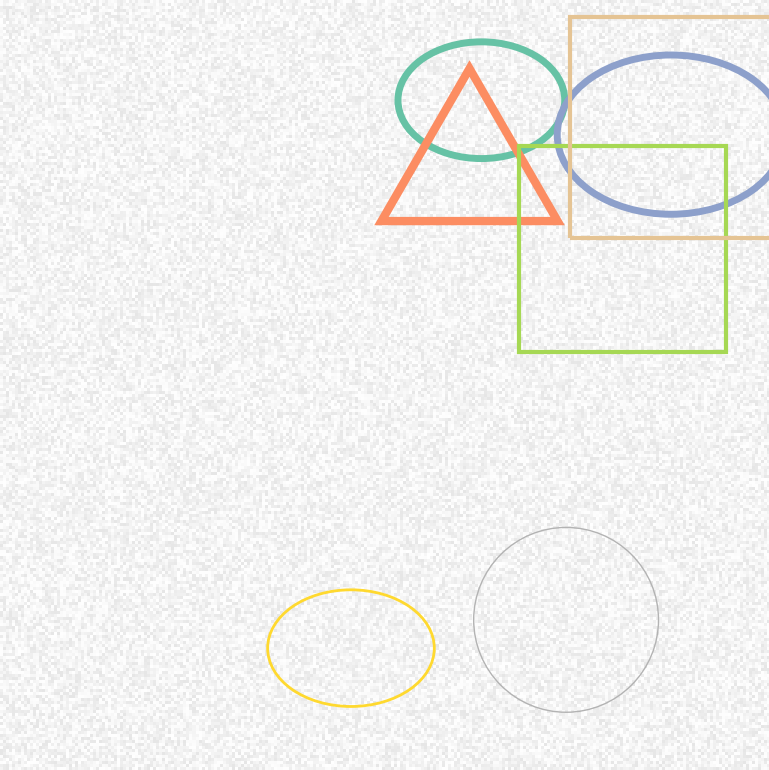[{"shape": "oval", "thickness": 2.5, "radius": 0.54, "center": [0.625, 0.87]}, {"shape": "triangle", "thickness": 3, "radius": 0.66, "center": [0.61, 0.779]}, {"shape": "oval", "thickness": 2.5, "radius": 0.74, "center": [0.871, 0.825]}, {"shape": "square", "thickness": 1.5, "radius": 0.67, "center": [0.808, 0.677]}, {"shape": "oval", "thickness": 1, "radius": 0.54, "center": [0.456, 0.158]}, {"shape": "square", "thickness": 1.5, "radius": 0.72, "center": [0.883, 0.834]}, {"shape": "circle", "thickness": 0.5, "radius": 0.6, "center": [0.735, 0.195]}]